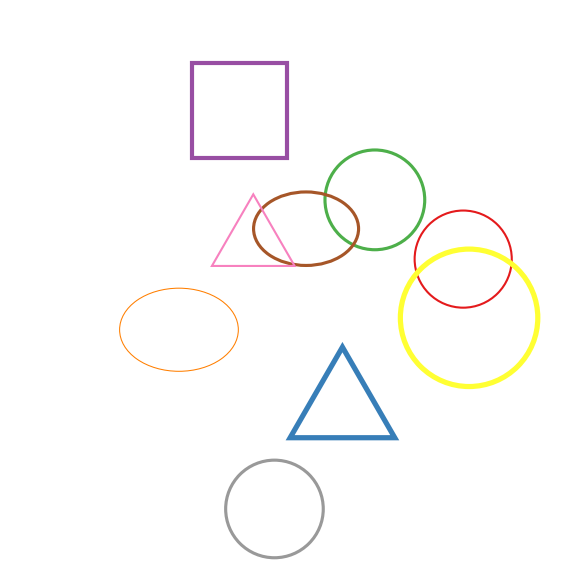[{"shape": "circle", "thickness": 1, "radius": 0.42, "center": [0.802, 0.55]}, {"shape": "triangle", "thickness": 2.5, "radius": 0.52, "center": [0.593, 0.293]}, {"shape": "circle", "thickness": 1.5, "radius": 0.43, "center": [0.649, 0.653]}, {"shape": "square", "thickness": 2, "radius": 0.41, "center": [0.415, 0.807]}, {"shape": "oval", "thickness": 0.5, "radius": 0.51, "center": [0.31, 0.428]}, {"shape": "circle", "thickness": 2.5, "radius": 0.59, "center": [0.812, 0.449]}, {"shape": "oval", "thickness": 1.5, "radius": 0.45, "center": [0.53, 0.603]}, {"shape": "triangle", "thickness": 1, "radius": 0.41, "center": [0.439, 0.58]}, {"shape": "circle", "thickness": 1.5, "radius": 0.42, "center": [0.475, 0.118]}]